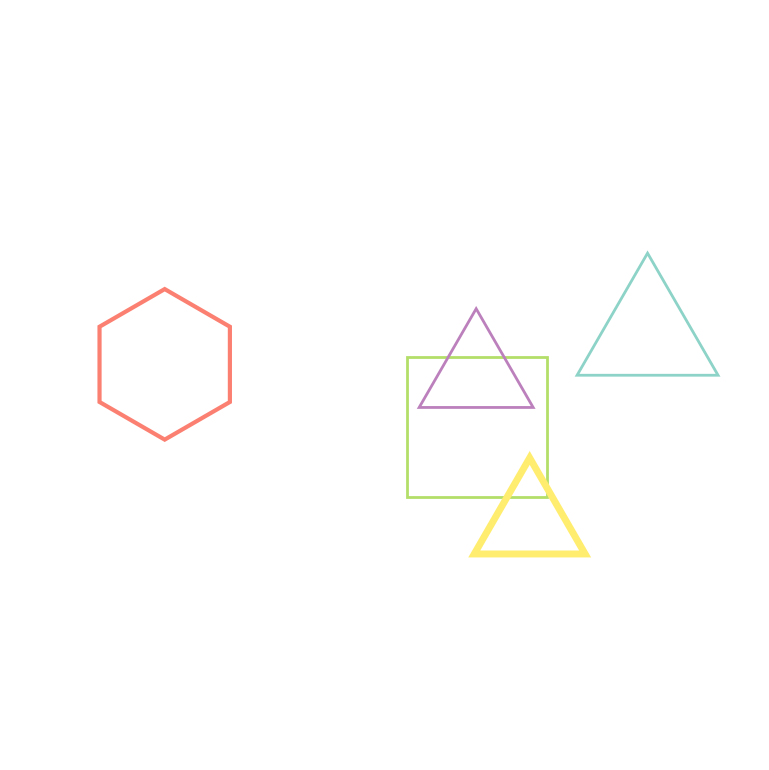[{"shape": "triangle", "thickness": 1, "radius": 0.53, "center": [0.841, 0.566]}, {"shape": "hexagon", "thickness": 1.5, "radius": 0.49, "center": [0.214, 0.527]}, {"shape": "square", "thickness": 1, "radius": 0.45, "center": [0.62, 0.446]}, {"shape": "triangle", "thickness": 1, "radius": 0.43, "center": [0.618, 0.514]}, {"shape": "triangle", "thickness": 2.5, "radius": 0.42, "center": [0.688, 0.322]}]